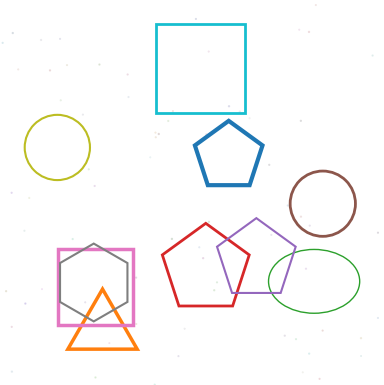[{"shape": "pentagon", "thickness": 3, "radius": 0.46, "center": [0.594, 0.594]}, {"shape": "triangle", "thickness": 2.5, "radius": 0.52, "center": [0.266, 0.145]}, {"shape": "oval", "thickness": 1, "radius": 0.59, "center": [0.816, 0.269]}, {"shape": "pentagon", "thickness": 2, "radius": 0.59, "center": [0.535, 0.301]}, {"shape": "pentagon", "thickness": 1.5, "radius": 0.54, "center": [0.666, 0.326]}, {"shape": "circle", "thickness": 2, "radius": 0.42, "center": [0.838, 0.471]}, {"shape": "square", "thickness": 2.5, "radius": 0.49, "center": [0.248, 0.255]}, {"shape": "hexagon", "thickness": 1.5, "radius": 0.51, "center": [0.243, 0.266]}, {"shape": "circle", "thickness": 1.5, "radius": 0.42, "center": [0.149, 0.617]}, {"shape": "square", "thickness": 2, "radius": 0.58, "center": [0.521, 0.821]}]